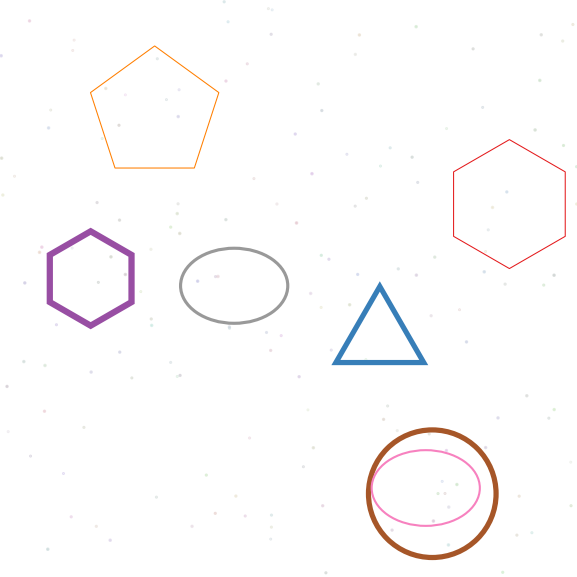[{"shape": "hexagon", "thickness": 0.5, "radius": 0.56, "center": [0.882, 0.646]}, {"shape": "triangle", "thickness": 2.5, "radius": 0.44, "center": [0.658, 0.415]}, {"shape": "hexagon", "thickness": 3, "radius": 0.41, "center": [0.157, 0.517]}, {"shape": "pentagon", "thickness": 0.5, "radius": 0.58, "center": [0.268, 0.803]}, {"shape": "circle", "thickness": 2.5, "radius": 0.55, "center": [0.749, 0.144]}, {"shape": "oval", "thickness": 1, "radius": 0.47, "center": [0.737, 0.154]}, {"shape": "oval", "thickness": 1.5, "radius": 0.46, "center": [0.405, 0.504]}]